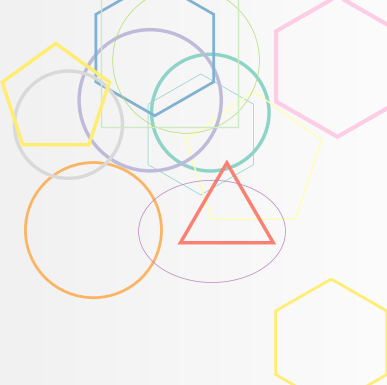[{"shape": "hexagon", "thickness": 0.5, "radius": 0.79, "center": [0.518, 0.651]}, {"shape": "circle", "thickness": 2.5, "radius": 0.76, "center": [0.543, 0.707]}, {"shape": "pentagon", "thickness": 1, "radius": 0.92, "center": [0.654, 0.579]}, {"shape": "circle", "thickness": 2.5, "radius": 0.92, "center": [0.388, 0.74]}, {"shape": "triangle", "thickness": 2.5, "radius": 0.69, "center": [0.585, 0.439]}, {"shape": "hexagon", "thickness": 2, "radius": 0.88, "center": [0.399, 0.875]}, {"shape": "circle", "thickness": 2, "radius": 0.88, "center": [0.241, 0.402]}, {"shape": "circle", "thickness": 0.5, "radius": 0.95, "center": [0.48, 0.843]}, {"shape": "hexagon", "thickness": 3, "radius": 0.91, "center": [0.871, 0.827]}, {"shape": "circle", "thickness": 2.5, "radius": 0.7, "center": [0.177, 0.676]}, {"shape": "oval", "thickness": 0.5, "radius": 0.95, "center": [0.547, 0.399]}, {"shape": "square", "thickness": 1, "radius": 0.88, "center": [0.437, 0.848]}, {"shape": "pentagon", "thickness": 2.5, "radius": 0.73, "center": [0.144, 0.742]}, {"shape": "hexagon", "thickness": 2, "radius": 0.83, "center": [0.855, 0.11]}]